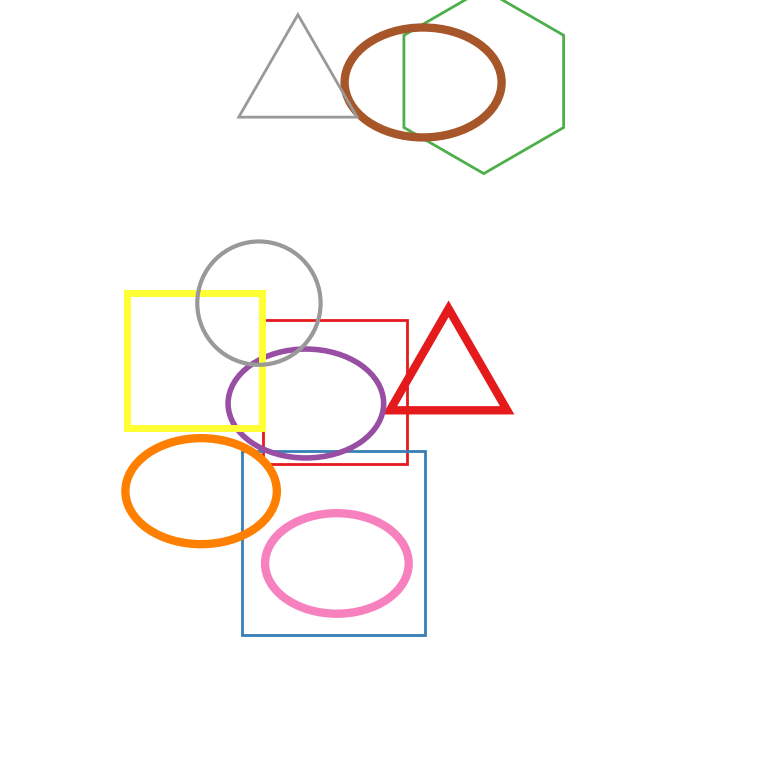[{"shape": "triangle", "thickness": 3, "radius": 0.44, "center": [0.583, 0.511]}, {"shape": "square", "thickness": 1, "radius": 0.47, "center": [0.435, 0.491]}, {"shape": "square", "thickness": 1, "radius": 0.6, "center": [0.433, 0.295]}, {"shape": "hexagon", "thickness": 1, "radius": 0.6, "center": [0.628, 0.894]}, {"shape": "oval", "thickness": 2, "radius": 0.51, "center": [0.397, 0.476]}, {"shape": "oval", "thickness": 3, "radius": 0.49, "center": [0.261, 0.362]}, {"shape": "square", "thickness": 2.5, "radius": 0.44, "center": [0.252, 0.532]}, {"shape": "oval", "thickness": 3, "radius": 0.51, "center": [0.549, 0.893]}, {"shape": "oval", "thickness": 3, "radius": 0.47, "center": [0.438, 0.268]}, {"shape": "circle", "thickness": 1.5, "radius": 0.4, "center": [0.336, 0.606]}, {"shape": "triangle", "thickness": 1, "radius": 0.44, "center": [0.387, 0.892]}]